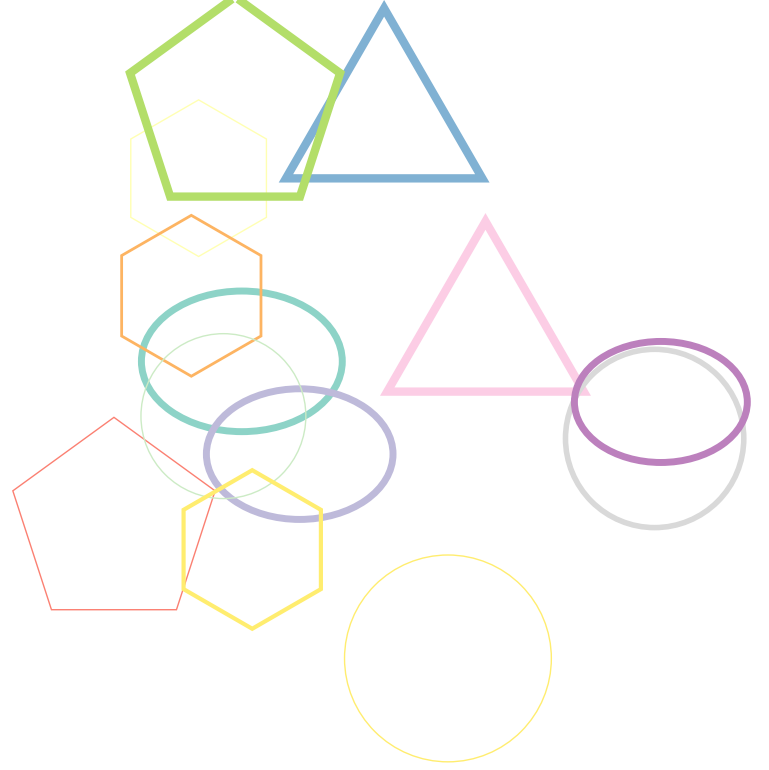[{"shape": "oval", "thickness": 2.5, "radius": 0.65, "center": [0.314, 0.531]}, {"shape": "hexagon", "thickness": 0.5, "radius": 0.51, "center": [0.258, 0.769]}, {"shape": "oval", "thickness": 2.5, "radius": 0.61, "center": [0.389, 0.41]}, {"shape": "pentagon", "thickness": 0.5, "radius": 0.69, "center": [0.148, 0.32]}, {"shape": "triangle", "thickness": 3, "radius": 0.74, "center": [0.499, 0.842]}, {"shape": "hexagon", "thickness": 1, "radius": 0.52, "center": [0.248, 0.616]}, {"shape": "pentagon", "thickness": 3, "radius": 0.72, "center": [0.305, 0.861]}, {"shape": "triangle", "thickness": 3, "radius": 0.74, "center": [0.631, 0.565]}, {"shape": "circle", "thickness": 2, "radius": 0.58, "center": [0.85, 0.431]}, {"shape": "oval", "thickness": 2.5, "radius": 0.56, "center": [0.858, 0.478]}, {"shape": "circle", "thickness": 0.5, "radius": 0.54, "center": [0.29, 0.46]}, {"shape": "circle", "thickness": 0.5, "radius": 0.67, "center": [0.582, 0.145]}, {"shape": "hexagon", "thickness": 1.5, "radius": 0.51, "center": [0.328, 0.286]}]